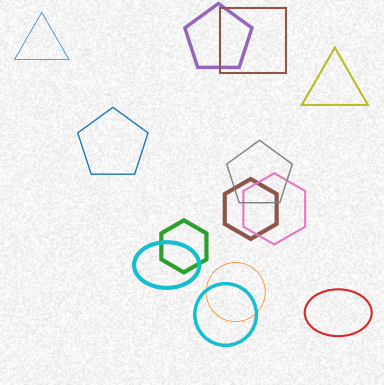[{"shape": "triangle", "thickness": 0.5, "radius": 0.41, "center": [0.108, 0.886]}, {"shape": "pentagon", "thickness": 1, "radius": 0.48, "center": [0.293, 0.625]}, {"shape": "circle", "thickness": 0.5, "radius": 0.38, "center": [0.612, 0.241]}, {"shape": "hexagon", "thickness": 3, "radius": 0.34, "center": [0.478, 0.36]}, {"shape": "oval", "thickness": 1.5, "radius": 0.43, "center": [0.878, 0.188]}, {"shape": "pentagon", "thickness": 2.5, "radius": 0.46, "center": [0.567, 0.899]}, {"shape": "hexagon", "thickness": 3, "radius": 0.39, "center": [0.651, 0.457]}, {"shape": "square", "thickness": 1.5, "radius": 0.43, "center": [0.657, 0.895]}, {"shape": "hexagon", "thickness": 1.5, "radius": 0.46, "center": [0.712, 0.458]}, {"shape": "pentagon", "thickness": 1, "radius": 0.45, "center": [0.674, 0.546]}, {"shape": "triangle", "thickness": 1.5, "radius": 0.5, "center": [0.87, 0.777]}, {"shape": "oval", "thickness": 3, "radius": 0.42, "center": [0.433, 0.312]}, {"shape": "circle", "thickness": 2.5, "radius": 0.4, "center": [0.586, 0.183]}]